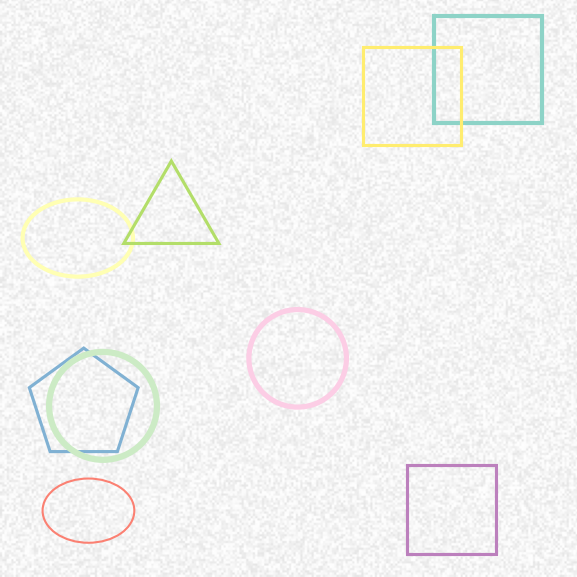[{"shape": "square", "thickness": 2, "radius": 0.47, "center": [0.845, 0.879]}, {"shape": "oval", "thickness": 2, "radius": 0.48, "center": [0.135, 0.587]}, {"shape": "oval", "thickness": 1, "radius": 0.4, "center": [0.153, 0.115]}, {"shape": "pentagon", "thickness": 1.5, "radius": 0.5, "center": [0.145, 0.297]}, {"shape": "triangle", "thickness": 1.5, "radius": 0.48, "center": [0.297, 0.625]}, {"shape": "circle", "thickness": 2.5, "radius": 0.42, "center": [0.515, 0.379]}, {"shape": "square", "thickness": 1.5, "radius": 0.39, "center": [0.782, 0.116]}, {"shape": "circle", "thickness": 3, "radius": 0.47, "center": [0.178, 0.296]}, {"shape": "square", "thickness": 1.5, "radius": 0.42, "center": [0.714, 0.833]}]